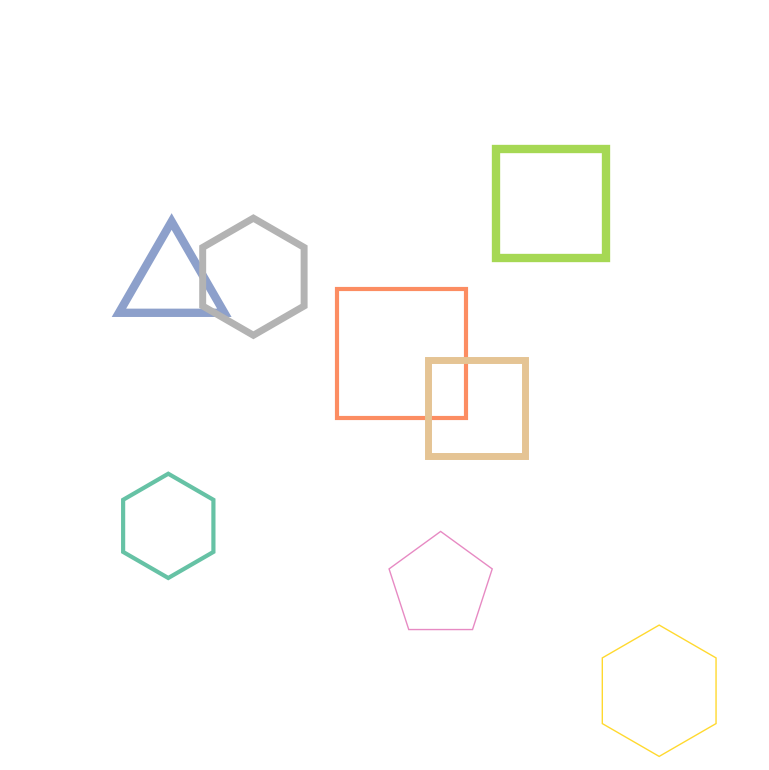[{"shape": "hexagon", "thickness": 1.5, "radius": 0.34, "center": [0.219, 0.317]}, {"shape": "square", "thickness": 1.5, "radius": 0.42, "center": [0.522, 0.541]}, {"shape": "triangle", "thickness": 3, "radius": 0.4, "center": [0.223, 0.633]}, {"shape": "pentagon", "thickness": 0.5, "radius": 0.35, "center": [0.572, 0.239]}, {"shape": "square", "thickness": 3, "radius": 0.36, "center": [0.716, 0.736]}, {"shape": "hexagon", "thickness": 0.5, "radius": 0.43, "center": [0.856, 0.103]}, {"shape": "square", "thickness": 2.5, "radius": 0.31, "center": [0.619, 0.47]}, {"shape": "hexagon", "thickness": 2.5, "radius": 0.38, "center": [0.329, 0.641]}]